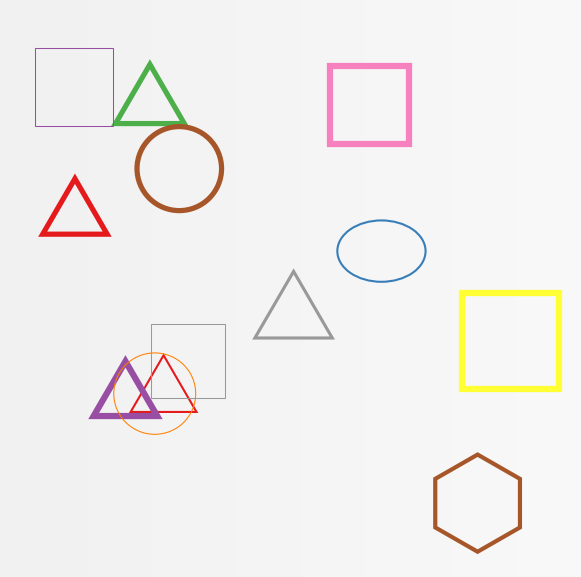[{"shape": "triangle", "thickness": 1, "radius": 0.33, "center": [0.281, 0.319]}, {"shape": "triangle", "thickness": 2.5, "radius": 0.32, "center": [0.129, 0.626]}, {"shape": "oval", "thickness": 1, "radius": 0.38, "center": [0.656, 0.564]}, {"shape": "triangle", "thickness": 2.5, "radius": 0.34, "center": [0.258, 0.819]}, {"shape": "triangle", "thickness": 3, "radius": 0.32, "center": [0.216, 0.31]}, {"shape": "square", "thickness": 0.5, "radius": 0.34, "center": [0.128, 0.848]}, {"shape": "circle", "thickness": 0.5, "radius": 0.35, "center": [0.266, 0.318]}, {"shape": "square", "thickness": 3, "radius": 0.42, "center": [0.878, 0.408]}, {"shape": "circle", "thickness": 2.5, "radius": 0.36, "center": [0.308, 0.707]}, {"shape": "hexagon", "thickness": 2, "radius": 0.42, "center": [0.822, 0.128]}, {"shape": "square", "thickness": 3, "radius": 0.34, "center": [0.636, 0.818]}, {"shape": "triangle", "thickness": 1.5, "radius": 0.38, "center": [0.505, 0.452]}, {"shape": "square", "thickness": 0.5, "radius": 0.32, "center": [0.323, 0.373]}]